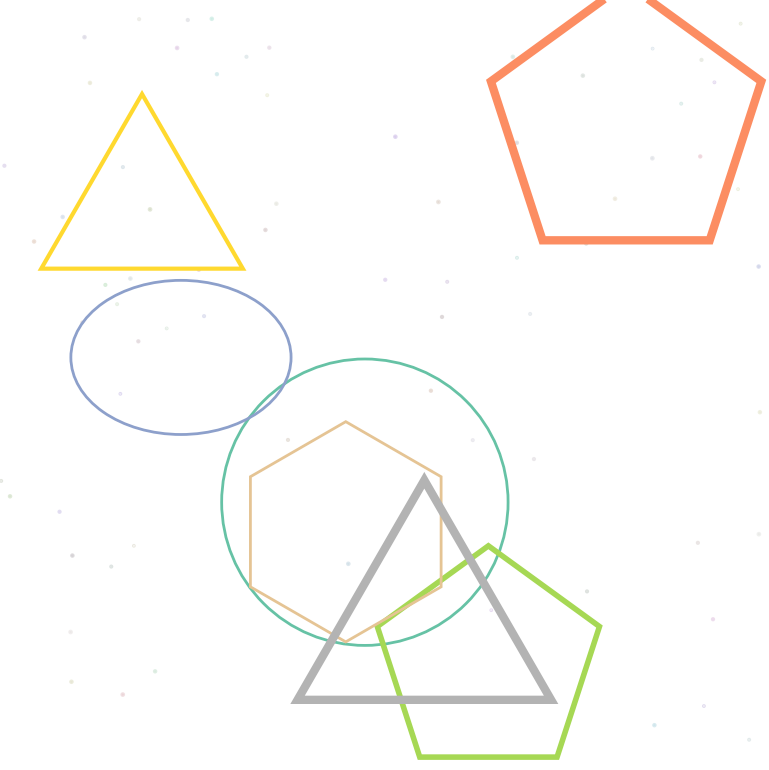[{"shape": "circle", "thickness": 1, "radius": 0.93, "center": [0.474, 0.348]}, {"shape": "pentagon", "thickness": 3, "radius": 0.92, "center": [0.813, 0.837]}, {"shape": "oval", "thickness": 1, "radius": 0.71, "center": [0.235, 0.536]}, {"shape": "pentagon", "thickness": 2, "radius": 0.76, "center": [0.634, 0.139]}, {"shape": "triangle", "thickness": 1.5, "radius": 0.76, "center": [0.184, 0.727]}, {"shape": "hexagon", "thickness": 1, "radius": 0.71, "center": [0.449, 0.309]}, {"shape": "triangle", "thickness": 3, "radius": 0.95, "center": [0.551, 0.186]}]